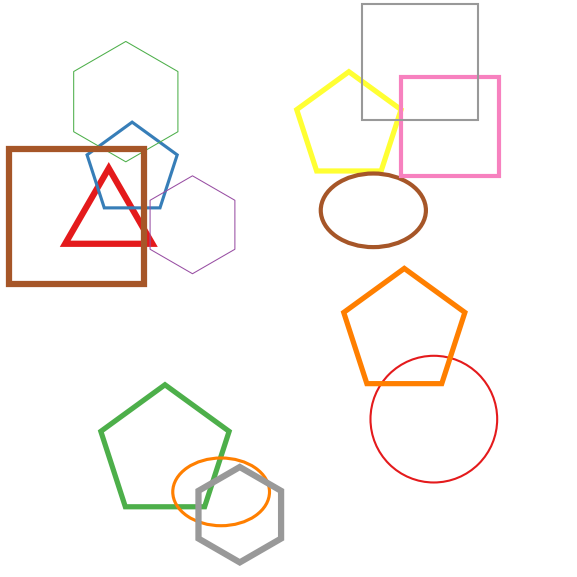[{"shape": "circle", "thickness": 1, "radius": 0.55, "center": [0.751, 0.273]}, {"shape": "triangle", "thickness": 3, "radius": 0.44, "center": [0.188, 0.621]}, {"shape": "pentagon", "thickness": 1.5, "radius": 0.41, "center": [0.229, 0.706]}, {"shape": "pentagon", "thickness": 2.5, "radius": 0.58, "center": [0.286, 0.216]}, {"shape": "hexagon", "thickness": 0.5, "radius": 0.52, "center": [0.218, 0.823]}, {"shape": "hexagon", "thickness": 0.5, "radius": 0.42, "center": [0.333, 0.61]}, {"shape": "pentagon", "thickness": 2.5, "radius": 0.55, "center": [0.7, 0.424]}, {"shape": "oval", "thickness": 1.5, "radius": 0.42, "center": [0.383, 0.147]}, {"shape": "pentagon", "thickness": 2.5, "radius": 0.48, "center": [0.604, 0.78]}, {"shape": "oval", "thickness": 2, "radius": 0.46, "center": [0.646, 0.635]}, {"shape": "square", "thickness": 3, "radius": 0.58, "center": [0.133, 0.624]}, {"shape": "square", "thickness": 2, "radius": 0.43, "center": [0.779, 0.78]}, {"shape": "hexagon", "thickness": 3, "radius": 0.41, "center": [0.415, 0.108]}, {"shape": "square", "thickness": 1, "radius": 0.5, "center": [0.727, 0.892]}]